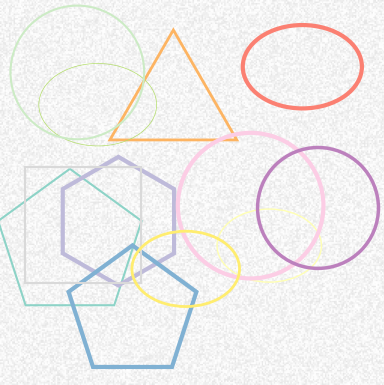[{"shape": "pentagon", "thickness": 1.5, "radius": 0.98, "center": [0.182, 0.366]}, {"shape": "oval", "thickness": 1, "radius": 0.68, "center": [0.699, 0.362]}, {"shape": "hexagon", "thickness": 3, "radius": 0.83, "center": [0.308, 0.426]}, {"shape": "oval", "thickness": 3, "radius": 0.77, "center": [0.785, 0.827]}, {"shape": "pentagon", "thickness": 3, "radius": 0.87, "center": [0.344, 0.188]}, {"shape": "triangle", "thickness": 2, "radius": 0.95, "center": [0.45, 0.732]}, {"shape": "oval", "thickness": 0.5, "radius": 0.76, "center": [0.254, 0.728]}, {"shape": "circle", "thickness": 3, "radius": 0.95, "center": [0.651, 0.466]}, {"shape": "square", "thickness": 1.5, "radius": 0.75, "center": [0.215, 0.416]}, {"shape": "circle", "thickness": 2.5, "radius": 0.79, "center": [0.826, 0.46]}, {"shape": "circle", "thickness": 1.5, "radius": 0.87, "center": [0.201, 0.812]}, {"shape": "oval", "thickness": 2, "radius": 0.7, "center": [0.482, 0.302]}]